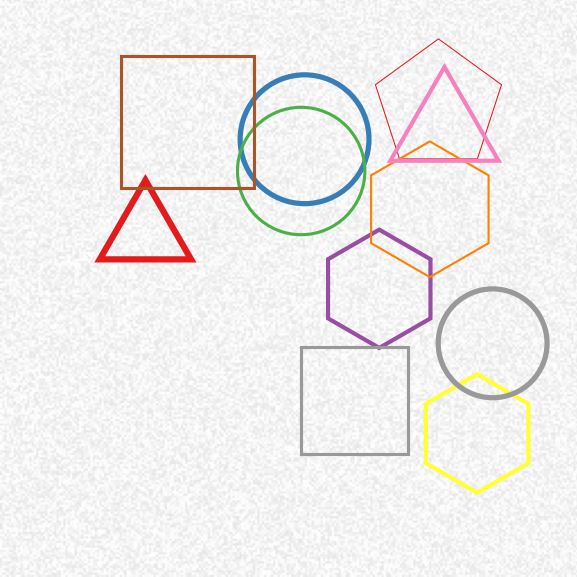[{"shape": "pentagon", "thickness": 0.5, "radius": 0.57, "center": [0.759, 0.817]}, {"shape": "triangle", "thickness": 3, "radius": 0.46, "center": [0.252, 0.596]}, {"shape": "circle", "thickness": 2.5, "radius": 0.56, "center": [0.527, 0.758]}, {"shape": "circle", "thickness": 1.5, "radius": 0.55, "center": [0.522, 0.703]}, {"shape": "hexagon", "thickness": 2, "radius": 0.51, "center": [0.657, 0.499]}, {"shape": "hexagon", "thickness": 1, "radius": 0.59, "center": [0.744, 0.637]}, {"shape": "hexagon", "thickness": 2, "radius": 0.51, "center": [0.826, 0.249]}, {"shape": "square", "thickness": 1.5, "radius": 0.57, "center": [0.325, 0.788]}, {"shape": "triangle", "thickness": 2, "radius": 0.54, "center": [0.77, 0.775]}, {"shape": "circle", "thickness": 2.5, "radius": 0.47, "center": [0.853, 0.405]}, {"shape": "square", "thickness": 1.5, "radius": 0.46, "center": [0.613, 0.305]}]